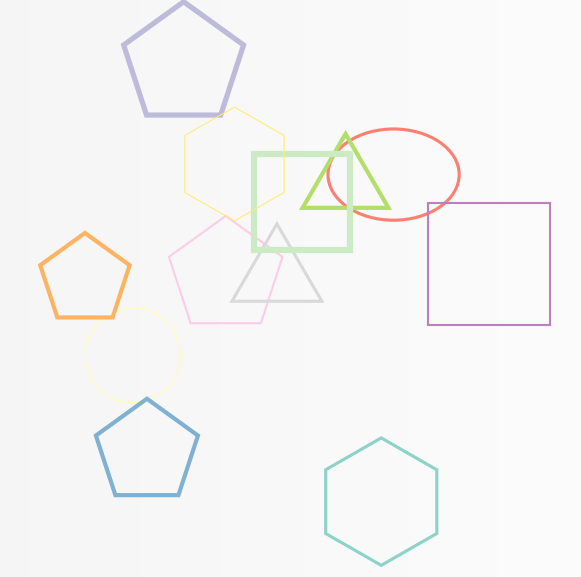[{"shape": "hexagon", "thickness": 1.5, "radius": 0.55, "center": [0.656, 0.131]}, {"shape": "circle", "thickness": 0.5, "radius": 0.41, "center": [0.228, 0.384]}, {"shape": "pentagon", "thickness": 2.5, "radius": 0.54, "center": [0.316, 0.888]}, {"shape": "oval", "thickness": 1.5, "radius": 0.56, "center": [0.677, 0.697]}, {"shape": "pentagon", "thickness": 2, "radius": 0.46, "center": [0.253, 0.216]}, {"shape": "pentagon", "thickness": 2, "radius": 0.4, "center": [0.146, 0.515]}, {"shape": "triangle", "thickness": 2, "radius": 0.43, "center": [0.594, 0.682]}, {"shape": "pentagon", "thickness": 1, "radius": 0.51, "center": [0.388, 0.523]}, {"shape": "triangle", "thickness": 1.5, "radius": 0.45, "center": [0.476, 0.522]}, {"shape": "square", "thickness": 1, "radius": 0.53, "center": [0.841, 0.542]}, {"shape": "square", "thickness": 3, "radius": 0.41, "center": [0.519, 0.649]}, {"shape": "hexagon", "thickness": 0.5, "radius": 0.49, "center": [0.403, 0.715]}]